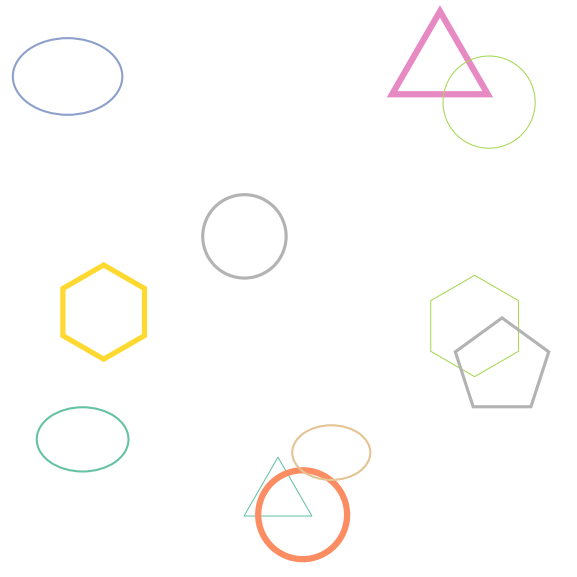[{"shape": "oval", "thickness": 1, "radius": 0.4, "center": [0.143, 0.238]}, {"shape": "triangle", "thickness": 0.5, "radius": 0.34, "center": [0.481, 0.14]}, {"shape": "circle", "thickness": 3, "radius": 0.38, "center": [0.524, 0.108]}, {"shape": "oval", "thickness": 1, "radius": 0.47, "center": [0.117, 0.867]}, {"shape": "triangle", "thickness": 3, "radius": 0.48, "center": [0.762, 0.884]}, {"shape": "circle", "thickness": 0.5, "radius": 0.4, "center": [0.847, 0.822]}, {"shape": "hexagon", "thickness": 0.5, "radius": 0.44, "center": [0.822, 0.435]}, {"shape": "hexagon", "thickness": 2.5, "radius": 0.41, "center": [0.18, 0.459]}, {"shape": "oval", "thickness": 1, "radius": 0.34, "center": [0.574, 0.215]}, {"shape": "circle", "thickness": 1.5, "radius": 0.36, "center": [0.423, 0.59]}, {"shape": "pentagon", "thickness": 1.5, "radius": 0.43, "center": [0.869, 0.364]}]